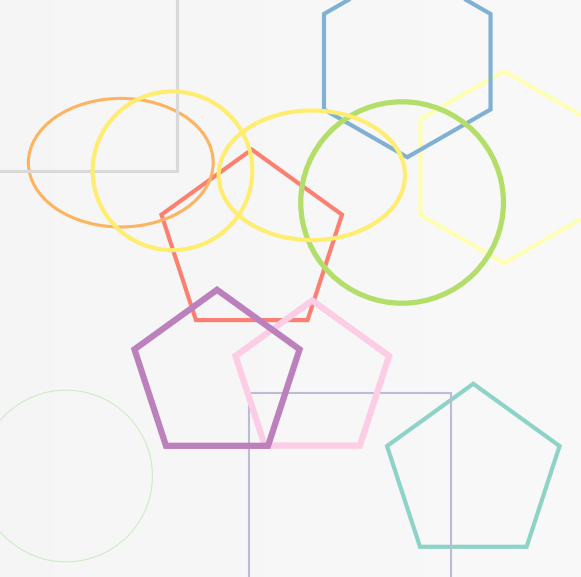[{"shape": "pentagon", "thickness": 2, "radius": 0.78, "center": [0.814, 0.179]}, {"shape": "hexagon", "thickness": 2, "radius": 0.83, "center": [0.867, 0.71]}, {"shape": "square", "thickness": 1, "radius": 0.87, "center": [0.602, 0.145]}, {"shape": "pentagon", "thickness": 2, "radius": 0.82, "center": [0.433, 0.577]}, {"shape": "hexagon", "thickness": 2, "radius": 0.83, "center": [0.701, 0.892]}, {"shape": "oval", "thickness": 1.5, "radius": 0.79, "center": [0.208, 0.717]}, {"shape": "circle", "thickness": 2.5, "radius": 0.87, "center": [0.692, 0.648]}, {"shape": "pentagon", "thickness": 3, "radius": 0.69, "center": [0.537, 0.34]}, {"shape": "square", "thickness": 1.5, "radius": 0.88, "center": [0.129, 0.879]}, {"shape": "pentagon", "thickness": 3, "radius": 0.75, "center": [0.373, 0.348]}, {"shape": "circle", "thickness": 0.5, "radius": 0.74, "center": [0.114, 0.175]}, {"shape": "oval", "thickness": 2, "radius": 0.8, "center": [0.537, 0.696]}, {"shape": "circle", "thickness": 2, "radius": 0.69, "center": [0.297, 0.703]}]